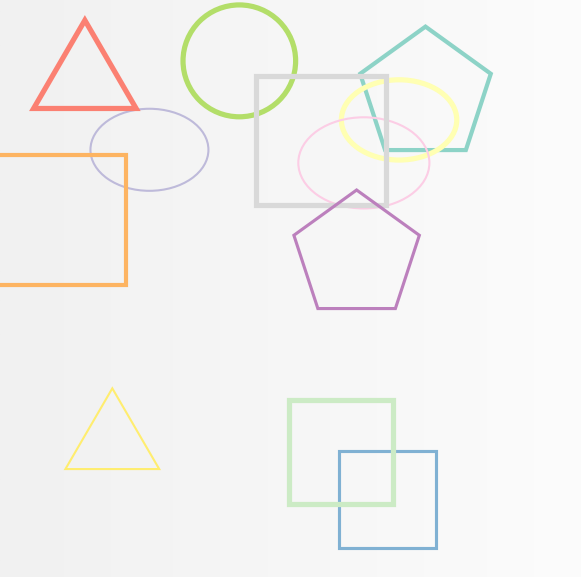[{"shape": "pentagon", "thickness": 2, "radius": 0.59, "center": [0.732, 0.835]}, {"shape": "oval", "thickness": 2.5, "radius": 0.5, "center": [0.687, 0.791]}, {"shape": "oval", "thickness": 1, "radius": 0.51, "center": [0.257, 0.74]}, {"shape": "triangle", "thickness": 2.5, "radius": 0.51, "center": [0.146, 0.862]}, {"shape": "square", "thickness": 1.5, "radius": 0.42, "center": [0.667, 0.134]}, {"shape": "square", "thickness": 2, "radius": 0.56, "center": [0.104, 0.618]}, {"shape": "circle", "thickness": 2.5, "radius": 0.48, "center": [0.412, 0.894]}, {"shape": "oval", "thickness": 1, "radius": 0.56, "center": [0.626, 0.717]}, {"shape": "square", "thickness": 2.5, "radius": 0.56, "center": [0.552, 0.756]}, {"shape": "pentagon", "thickness": 1.5, "radius": 0.57, "center": [0.614, 0.557]}, {"shape": "square", "thickness": 2.5, "radius": 0.45, "center": [0.587, 0.217]}, {"shape": "triangle", "thickness": 1, "radius": 0.47, "center": [0.193, 0.233]}]